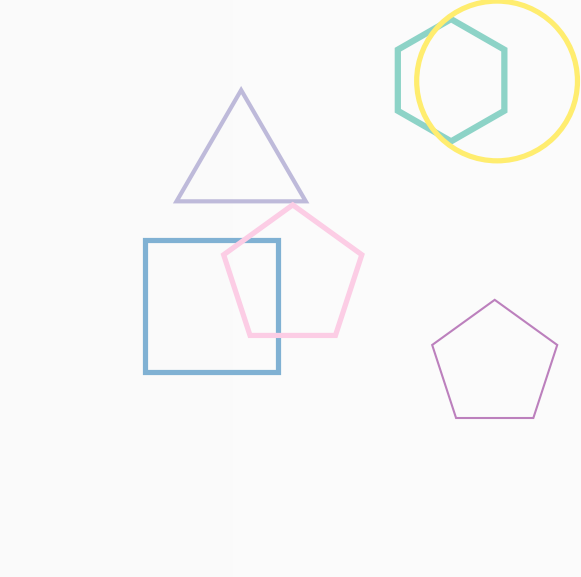[{"shape": "hexagon", "thickness": 3, "radius": 0.53, "center": [0.776, 0.86]}, {"shape": "triangle", "thickness": 2, "radius": 0.64, "center": [0.415, 0.715]}, {"shape": "square", "thickness": 2.5, "radius": 0.57, "center": [0.364, 0.469]}, {"shape": "pentagon", "thickness": 2.5, "radius": 0.62, "center": [0.504, 0.519]}, {"shape": "pentagon", "thickness": 1, "radius": 0.57, "center": [0.851, 0.367]}, {"shape": "circle", "thickness": 2.5, "radius": 0.69, "center": [0.855, 0.859]}]